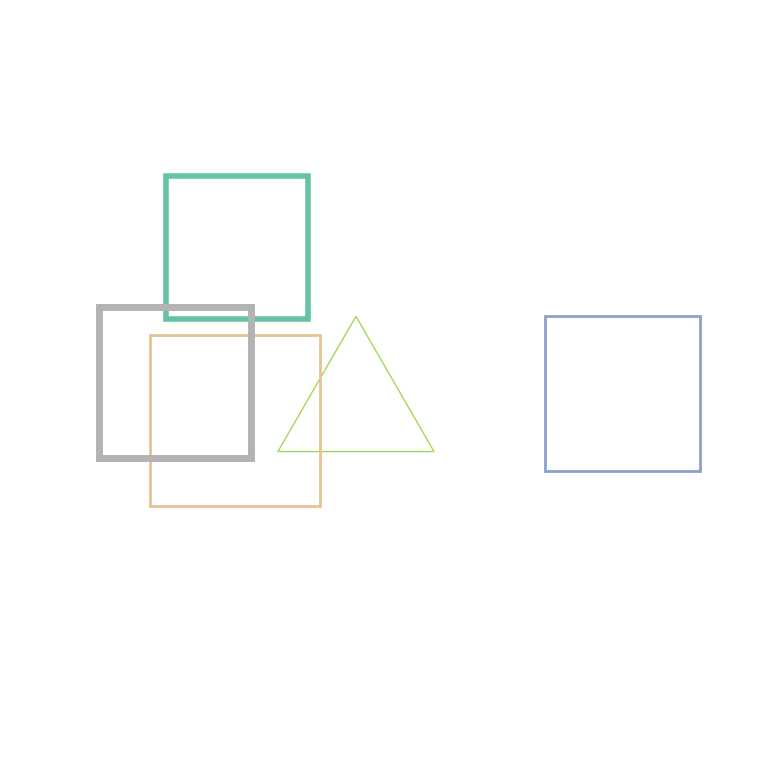[{"shape": "square", "thickness": 2, "radius": 0.46, "center": [0.308, 0.678]}, {"shape": "square", "thickness": 1, "radius": 0.5, "center": [0.808, 0.489]}, {"shape": "triangle", "thickness": 0.5, "radius": 0.59, "center": [0.462, 0.472]}, {"shape": "square", "thickness": 1, "radius": 0.55, "center": [0.305, 0.454]}, {"shape": "square", "thickness": 2.5, "radius": 0.49, "center": [0.228, 0.504]}]